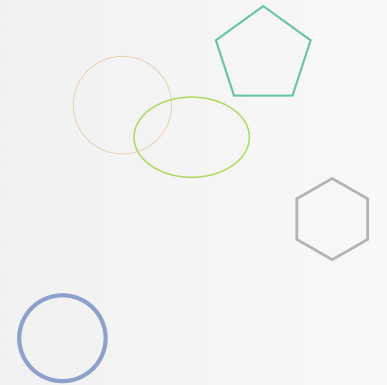[{"shape": "pentagon", "thickness": 1.5, "radius": 0.64, "center": [0.679, 0.856]}, {"shape": "circle", "thickness": 3, "radius": 0.56, "center": [0.161, 0.121]}, {"shape": "oval", "thickness": 1, "radius": 0.74, "center": [0.495, 0.644]}, {"shape": "circle", "thickness": 0.5, "radius": 0.63, "center": [0.316, 0.727]}, {"shape": "hexagon", "thickness": 2, "radius": 0.53, "center": [0.857, 0.431]}]